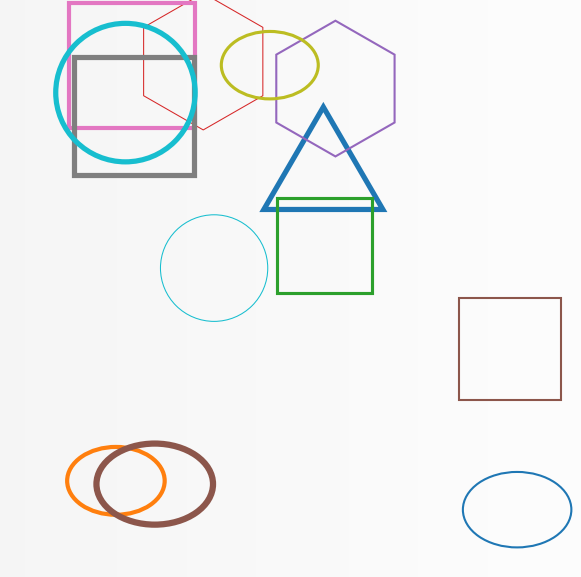[{"shape": "triangle", "thickness": 2.5, "radius": 0.59, "center": [0.556, 0.696]}, {"shape": "oval", "thickness": 1, "radius": 0.47, "center": [0.89, 0.117]}, {"shape": "oval", "thickness": 2, "radius": 0.42, "center": [0.199, 0.166]}, {"shape": "square", "thickness": 1.5, "radius": 0.41, "center": [0.558, 0.575]}, {"shape": "hexagon", "thickness": 0.5, "radius": 0.59, "center": [0.35, 0.893]}, {"shape": "hexagon", "thickness": 1, "radius": 0.59, "center": [0.577, 0.846]}, {"shape": "square", "thickness": 1, "radius": 0.44, "center": [0.878, 0.395]}, {"shape": "oval", "thickness": 3, "radius": 0.5, "center": [0.266, 0.161]}, {"shape": "square", "thickness": 2, "radius": 0.54, "center": [0.227, 0.885]}, {"shape": "square", "thickness": 2.5, "radius": 0.51, "center": [0.231, 0.798]}, {"shape": "oval", "thickness": 1.5, "radius": 0.42, "center": [0.464, 0.886]}, {"shape": "circle", "thickness": 2.5, "radius": 0.6, "center": [0.216, 0.839]}, {"shape": "circle", "thickness": 0.5, "radius": 0.46, "center": [0.368, 0.535]}]